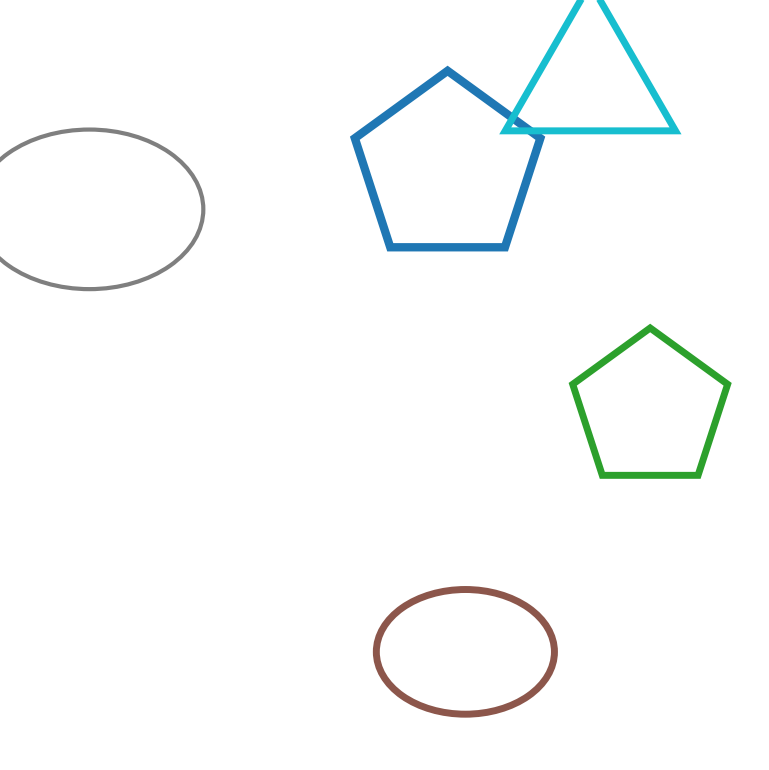[{"shape": "pentagon", "thickness": 3, "radius": 0.63, "center": [0.581, 0.781]}, {"shape": "pentagon", "thickness": 2.5, "radius": 0.53, "center": [0.844, 0.468]}, {"shape": "oval", "thickness": 2.5, "radius": 0.58, "center": [0.604, 0.153]}, {"shape": "oval", "thickness": 1.5, "radius": 0.74, "center": [0.116, 0.728]}, {"shape": "triangle", "thickness": 2.5, "radius": 0.64, "center": [0.767, 0.894]}]